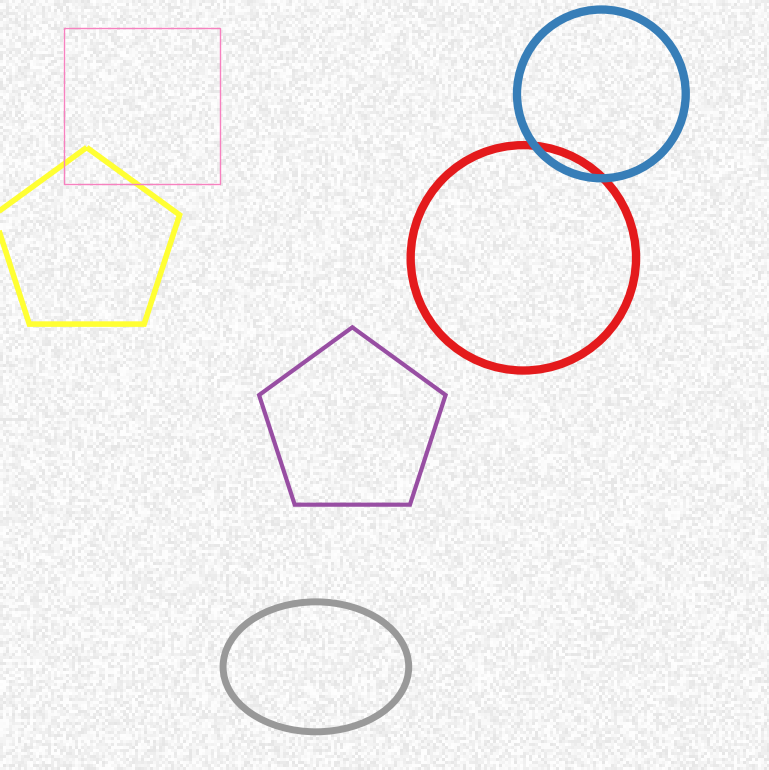[{"shape": "circle", "thickness": 3, "radius": 0.73, "center": [0.68, 0.665]}, {"shape": "circle", "thickness": 3, "radius": 0.55, "center": [0.781, 0.878]}, {"shape": "pentagon", "thickness": 1.5, "radius": 0.64, "center": [0.458, 0.448]}, {"shape": "pentagon", "thickness": 2, "radius": 0.63, "center": [0.113, 0.682]}, {"shape": "square", "thickness": 0.5, "radius": 0.51, "center": [0.185, 0.862]}, {"shape": "oval", "thickness": 2.5, "radius": 0.6, "center": [0.41, 0.134]}]